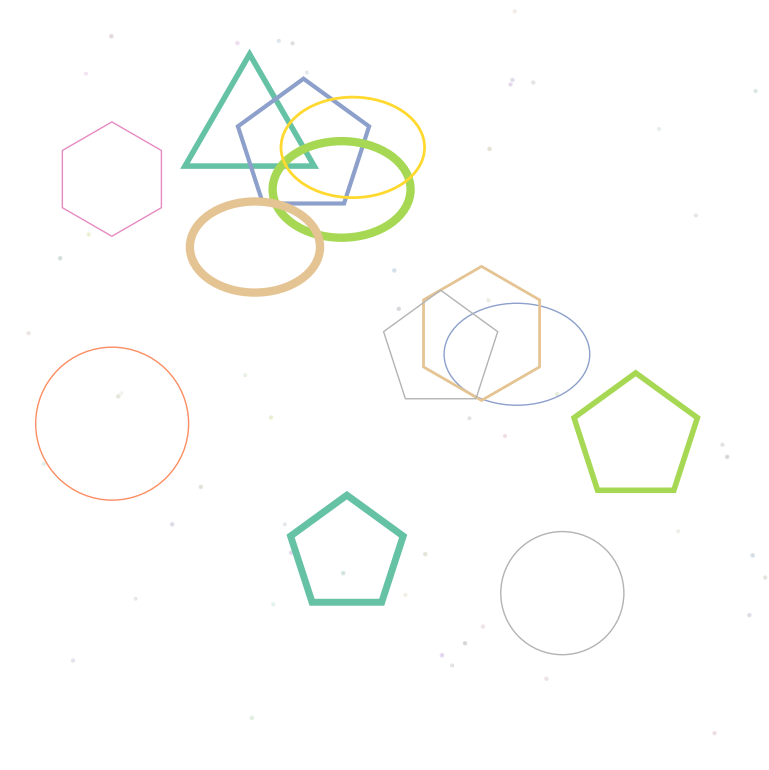[{"shape": "pentagon", "thickness": 2.5, "radius": 0.38, "center": [0.45, 0.28]}, {"shape": "triangle", "thickness": 2, "radius": 0.48, "center": [0.324, 0.833]}, {"shape": "circle", "thickness": 0.5, "radius": 0.5, "center": [0.146, 0.45]}, {"shape": "pentagon", "thickness": 1.5, "radius": 0.45, "center": [0.394, 0.808]}, {"shape": "oval", "thickness": 0.5, "radius": 0.47, "center": [0.671, 0.54]}, {"shape": "hexagon", "thickness": 0.5, "radius": 0.37, "center": [0.145, 0.767]}, {"shape": "oval", "thickness": 3, "radius": 0.45, "center": [0.444, 0.754]}, {"shape": "pentagon", "thickness": 2, "radius": 0.42, "center": [0.826, 0.431]}, {"shape": "oval", "thickness": 1, "radius": 0.47, "center": [0.458, 0.809]}, {"shape": "oval", "thickness": 3, "radius": 0.42, "center": [0.331, 0.679]}, {"shape": "hexagon", "thickness": 1, "radius": 0.44, "center": [0.625, 0.567]}, {"shape": "pentagon", "thickness": 0.5, "radius": 0.39, "center": [0.572, 0.545]}, {"shape": "circle", "thickness": 0.5, "radius": 0.4, "center": [0.73, 0.23]}]